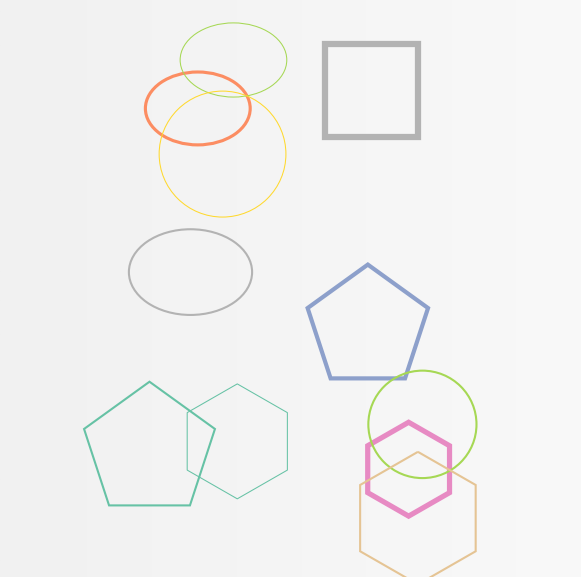[{"shape": "hexagon", "thickness": 0.5, "radius": 0.5, "center": [0.408, 0.235]}, {"shape": "pentagon", "thickness": 1, "radius": 0.59, "center": [0.257, 0.22]}, {"shape": "oval", "thickness": 1.5, "radius": 0.45, "center": [0.34, 0.811]}, {"shape": "pentagon", "thickness": 2, "radius": 0.54, "center": [0.633, 0.432]}, {"shape": "hexagon", "thickness": 2.5, "radius": 0.41, "center": [0.703, 0.187]}, {"shape": "circle", "thickness": 1, "radius": 0.47, "center": [0.727, 0.264]}, {"shape": "oval", "thickness": 0.5, "radius": 0.46, "center": [0.402, 0.895]}, {"shape": "circle", "thickness": 0.5, "radius": 0.55, "center": [0.383, 0.732]}, {"shape": "hexagon", "thickness": 1, "radius": 0.57, "center": [0.719, 0.102]}, {"shape": "oval", "thickness": 1, "radius": 0.53, "center": [0.328, 0.528]}, {"shape": "square", "thickness": 3, "radius": 0.4, "center": [0.639, 0.842]}]